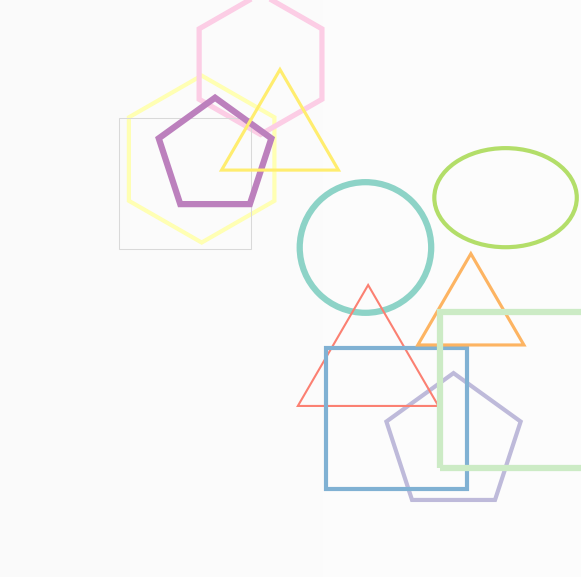[{"shape": "circle", "thickness": 3, "radius": 0.57, "center": [0.629, 0.571]}, {"shape": "hexagon", "thickness": 2, "radius": 0.72, "center": [0.347, 0.724]}, {"shape": "pentagon", "thickness": 2, "radius": 0.61, "center": [0.78, 0.232]}, {"shape": "triangle", "thickness": 1, "radius": 0.7, "center": [0.633, 0.366]}, {"shape": "square", "thickness": 2, "radius": 0.61, "center": [0.682, 0.274]}, {"shape": "triangle", "thickness": 1.5, "radius": 0.53, "center": [0.81, 0.454]}, {"shape": "oval", "thickness": 2, "radius": 0.61, "center": [0.87, 0.657]}, {"shape": "hexagon", "thickness": 2.5, "radius": 0.61, "center": [0.448, 0.888]}, {"shape": "square", "thickness": 0.5, "radius": 0.57, "center": [0.318, 0.682]}, {"shape": "pentagon", "thickness": 3, "radius": 0.51, "center": [0.37, 0.728]}, {"shape": "square", "thickness": 3, "radius": 0.68, "center": [0.892, 0.324]}, {"shape": "triangle", "thickness": 1.5, "radius": 0.58, "center": [0.482, 0.763]}]